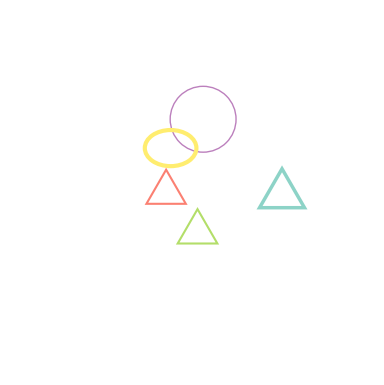[{"shape": "triangle", "thickness": 2.5, "radius": 0.34, "center": [0.733, 0.494]}, {"shape": "triangle", "thickness": 1.5, "radius": 0.3, "center": [0.431, 0.5]}, {"shape": "triangle", "thickness": 1.5, "radius": 0.3, "center": [0.513, 0.397]}, {"shape": "circle", "thickness": 1, "radius": 0.43, "center": [0.528, 0.69]}, {"shape": "oval", "thickness": 3, "radius": 0.34, "center": [0.443, 0.615]}]